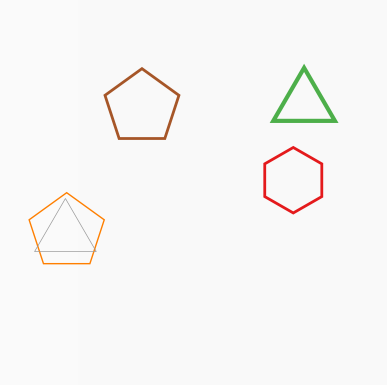[{"shape": "hexagon", "thickness": 2, "radius": 0.43, "center": [0.757, 0.532]}, {"shape": "triangle", "thickness": 3, "radius": 0.46, "center": [0.785, 0.732]}, {"shape": "pentagon", "thickness": 1, "radius": 0.51, "center": [0.172, 0.398]}, {"shape": "pentagon", "thickness": 2, "radius": 0.5, "center": [0.366, 0.721]}, {"shape": "triangle", "thickness": 0.5, "radius": 0.46, "center": [0.169, 0.392]}]